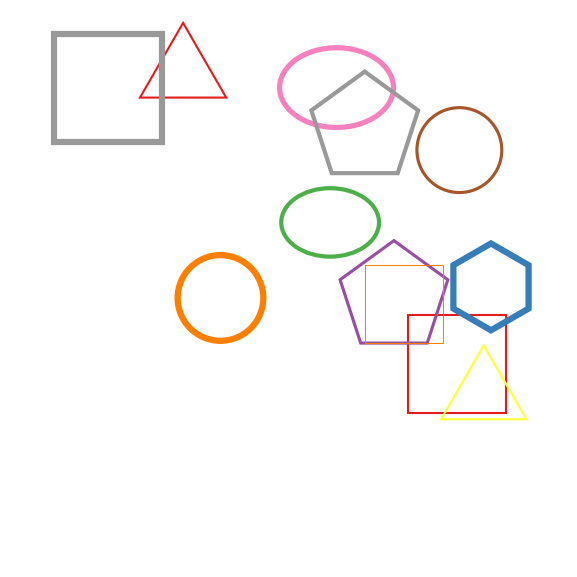[{"shape": "triangle", "thickness": 1, "radius": 0.43, "center": [0.317, 0.873]}, {"shape": "square", "thickness": 1, "radius": 0.42, "center": [0.792, 0.369]}, {"shape": "hexagon", "thickness": 3, "radius": 0.38, "center": [0.85, 0.502]}, {"shape": "oval", "thickness": 2, "radius": 0.42, "center": [0.572, 0.614]}, {"shape": "pentagon", "thickness": 1.5, "radius": 0.49, "center": [0.682, 0.484]}, {"shape": "circle", "thickness": 3, "radius": 0.37, "center": [0.382, 0.483]}, {"shape": "square", "thickness": 0.5, "radius": 0.34, "center": [0.7, 0.472]}, {"shape": "triangle", "thickness": 1, "radius": 0.43, "center": [0.838, 0.316]}, {"shape": "circle", "thickness": 1.5, "radius": 0.37, "center": [0.795, 0.739]}, {"shape": "oval", "thickness": 2.5, "radius": 0.49, "center": [0.583, 0.847]}, {"shape": "square", "thickness": 3, "radius": 0.47, "center": [0.187, 0.847]}, {"shape": "pentagon", "thickness": 2, "radius": 0.49, "center": [0.632, 0.778]}]